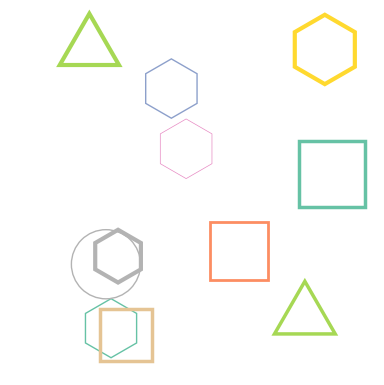[{"shape": "square", "thickness": 2.5, "radius": 0.43, "center": [0.862, 0.548]}, {"shape": "hexagon", "thickness": 1, "radius": 0.38, "center": [0.288, 0.148]}, {"shape": "square", "thickness": 2, "radius": 0.38, "center": [0.62, 0.349]}, {"shape": "hexagon", "thickness": 1, "radius": 0.39, "center": [0.445, 0.77]}, {"shape": "hexagon", "thickness": 0.5, "radius": 0.39, "center": [0.483, 0.614]}, {"shape": "triangle", "thickness": 2.5, "radius": 0.46, "center": [0.792, 0.178]}, {"shape": "triangle", "thickness": 3, "radius": 0.44, "center": [0.232, 0.876]}, {"shape": "hexagon", "thickness": 3, "radius": 0.45, "center": [0.844, 0.872]}, {"shape": "square", "thickness": 2.5, "radius": 0.33, "center": [0.328, 0.13]}, {"shape": "circle", "thickness": 1, "radius": 0.45, "center": [0.275, 0.314]}, {"shape": "hexagon", "thickness": 3, "radius": 0.34, "center": [0.307, 0.335]}]